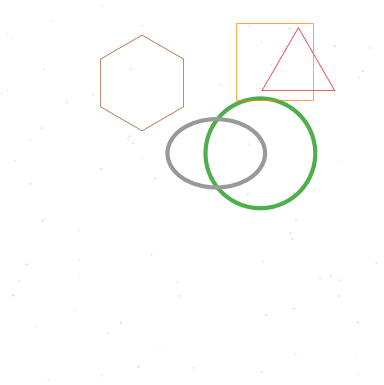[{"shape": "triangle", "thickness": 0.5, "radius": 0.55, "center": [0.775, 0.819]}, {"shape": "circle", "thickness": 3, "radius": 0.71, "center": [0.676, 0.602]}, {"shape": "square", "thickness": 0.5, "radius": 0.5, "center": [0.713, 0.84]}, {"shape": "hexagon", "thickness": 0.5, "radius": 0.62, "center": [0.369, 0.785]}, {"shape": "oval", "thickness": 3, "radius": 0.63, "center": [0.562, 0.602]}]